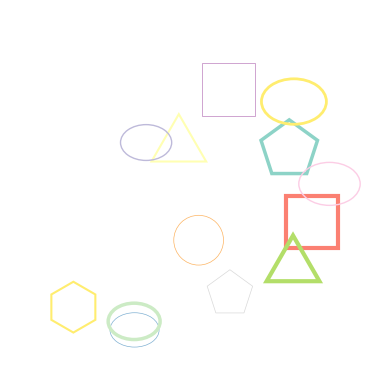[{"shape": "pentagon", "thickness": 2.5, "radius": 0.39, "center": [0.751, 0.612]}, {"shape": "triangle", "thickness": 1.5, "radius": 0.41, "center": [0.464, 0.621]}, {"shape": "oval", "thickness": 1, "radius": 0.33, "center": [0.379, 0.63]}, {"shape": "square", "thickness": 3, "radius": 0.34, "center": [0.811, 0.423]}, {"shape": "oval", "thickness": 0.5, "radius": 0.32, "center": [0.349, 0.143]}, {"shape": "circle", "thickness": 0.5, "radius": 0.32, "center": [0.516, 0.376]}, {"shape": "triangle", "thickness": 3, "radius": 0.4, "center": [0.761, 0.309]}, {"shape": "oval", "thickness": 1, "radius": 0.4, "center": [0.856, 0.522]}, {"shape": "pentagon", "thickness": 0.5, "radius": 0.31, "center": [0.597, 0.237]}, {"shape": "square", "thickness": 0.5, "radius": 0.34, "center": [0.593, 0.768]}, {"shape": "oval", "thickness": 2.5, "radius": 0.34, "center": [0.348, 0.165]}, {"shape": "oval", "thickness": 2, "radius": 0.42, "center": [0.763, 0.736]}, {"shape": "hexagon", "thickness": 1.5, "radius": 0.33, "center": [0.191, 0.202]}]